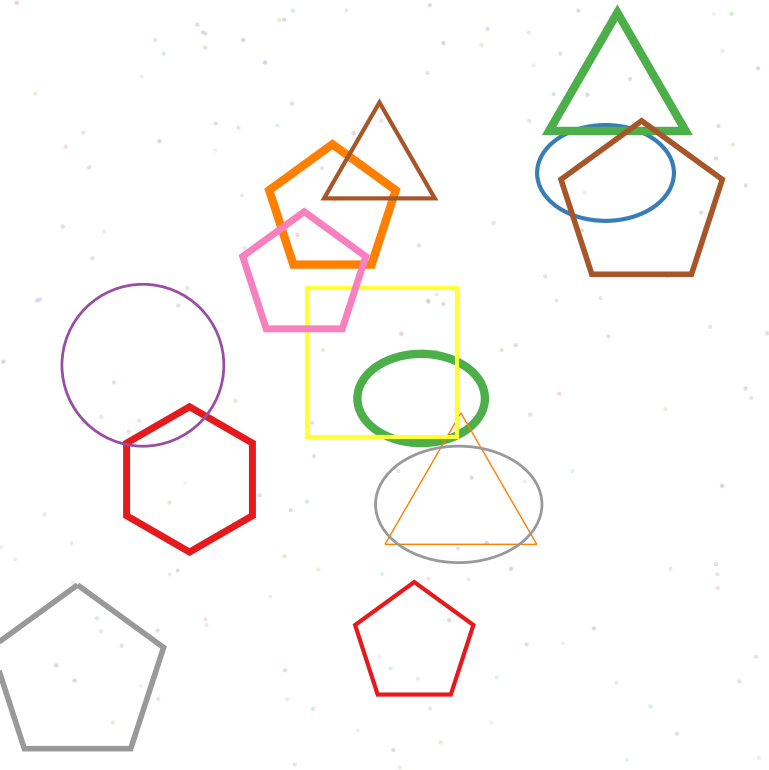[{"shape": "pentagon", "thickness": 1.5, "radius": 0.4, "center": [0.538, 0.163]}, {"shape": "hexagon", "thickness": 2.5, "radius": 0.47, "center": [0.246, 0.377]}, {"shape": "oval", "thickness": 1.5, "radius": 0.44, "center": [0.786, 0.775]}, {"shape": "triangle", "thickness": 3, "radius": 0.51, "center": [0.802, 0.881]}, {"shape": "oval", "thickness": 3, "radius": 0.41, "center": [0.547, 0.483]}, {"shape": "circle", "thickness": 1, "radius": 0.53, "center": [0.186, 0.526]}, {"shape": "triangle", "thickness": 0.5, "radius": 0.57, "center": [0.599, 0.35]}, {"shape": "pentagon", "thickness": 3, "radius": 0.43, "center": [0.432, 0.726]}, {"shape": "square", "thickness": 1.5, "radius": 0.48, "center": [0.496, 0.529]}, {"shape": "triangle", "thickness": 1.5, "radius": 0.42, "center": [0.493, 0.784]}, {"shape": "pentagon", "thickness": 2, "radius": 0.55, "center": [0.833, 0.733]}, {"shape": "pentagon", "thickness": 2.5, "radius": 0.42, "center": [0.395, 0.641]}, {"shape": "pentagon", "thickness": 2, "radius": 0.59, "center": [0.101, 0.123]}, {"shape": "oval", "thickness": 1, "radius": 0.54, "center": [0.596, 0.345]}]